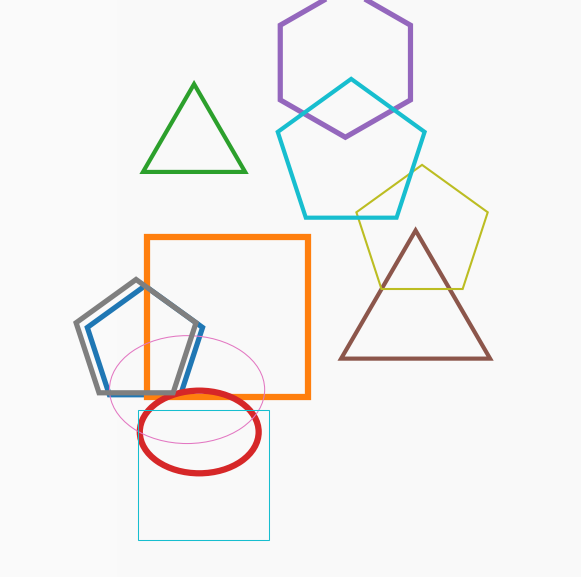[{"shape": "pentagon", "thickness": 2.5, "radius": 0.52, "center": [0.249, 0.4]}, {"shape": "square", "thickness": 3, "radius": 0.69, "center": [0.392, 0.45]}, {"shape": "triangle", "thickness": 2, "radius": 0.51, "center": [0.334, 0.752]}, {"shape": "oval", "thickness": 3, "radius": 0.51, "center": [0.343, 0.251]}, {"shape": "hexagon", "thickness": 2.5, "radius": 0.65, "center": [0.594, 0.891]}, {"shape": "triangle", "thickness": 2, "radius": 0.74, "center": [0.715, 0.452]}, {"shape": "oval", "thickness": 0.5, "radius": 0.67, "center": [0.322, 0.325]}, {"shape": "pentagon", "thickness": 2.5, "radius": 0.54, "center": [0.234, 0.407]}, {"shape": "pentagon", "thickness": 1, "radius": 0.59, "center": [0.726, 0.595]}, {"shape": "square", "thickness": 0.5, "radius": 0.56, "center": [0.351, 0.176]}, {"shape": "pentagon", "thickness": 2, "radius": 0.66, "center": [0.604, 0.73]}]